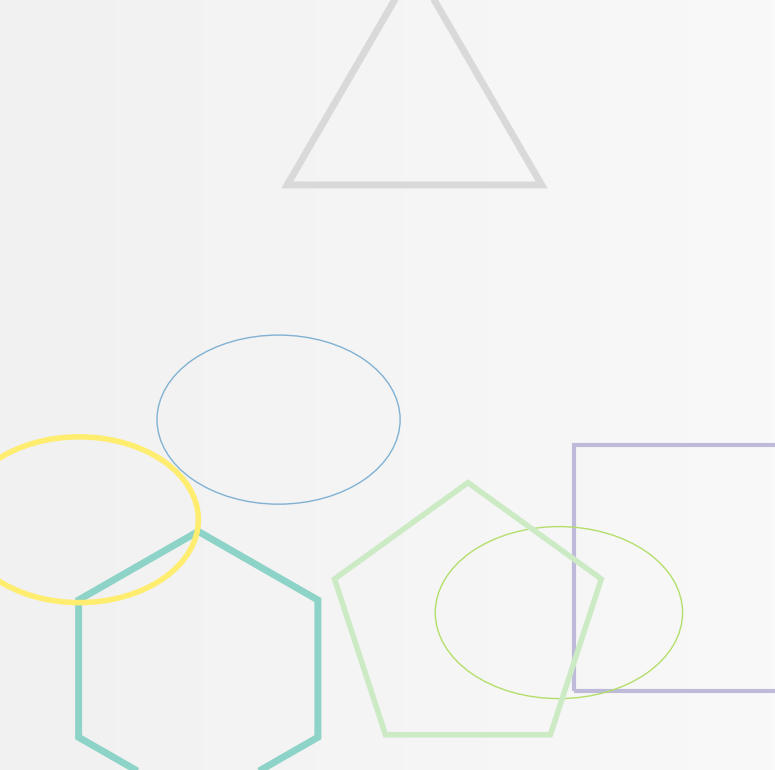[{"shape": "hexagon", "thickness": 2.5, "radius": 0.89, "center": [0.256, 0.132]}, {"shape": "square", "thickness": 1.5, "radius": 0.8, "center": [0.899, 0.263]}, {"shape": "oval", "thickness": 0.5, "radius": 0.78, "center": [0.359, 0.455]}, {"shape": "oval", "thickness": 0.5, "radius": 0.8, "center": [0.721, 0.204]}, {"shape": "triangle", "thickness": 2.5, "radius": 0.95, "center": [0.535, 0.855]}, {"shape": "pentagon", "thickness": 2, "radius": 0.9, "center": [0.604, 0.192]}, {"shape": "oval", "thickness": 2, "radius": 0.77, "center": [0.102, 0.325]}]